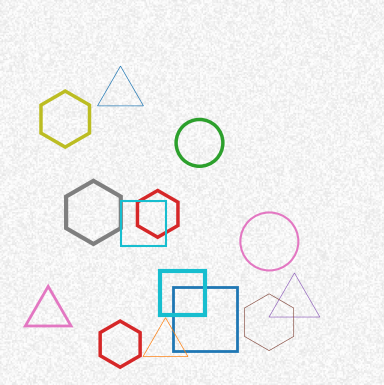[{"shape": "triangle", "thickness": 0.5, "radius": 0.34, "center": [0.313, 0.759]}, {"shape": "square", "thickness": 2, "radius": 0.41, "center": [0.533, 0.171]}, {"shape": "triangle", "thickness": 0.5, "radius": 0.34, "center": [0.43, 0.108]}, {"shape": "circle", "thickness": 2.5, "radius": 0.3, "center": [0.518, 0.629]}, {"shape": "hexagon", "thickness": 2.5, "radius": 0.3, "center": [0.312, 0.106]}, {"shape": "hexagon", "thickness": 2.5, "radius": 0.3, "center": [0.41, 0.444]}, {"shape": "triangle", "thickness": 0.5, "radius": 0.38, "center": [0.765, 0.215]}, {"shape": "hexagon", "thickness": 0.5, "radius": 0.37, "center": [0.699, 0.163]}, {"shape": "circle", "thickness": 1.5, "radius": 0.38, "center": [0.7, 0.373]}, {"shape": "triangle", "thickness": 2, "radius": 0.34, "center": [0.125, 0.188]}, {"shape": "hexagon", "thickness": 3, "radius": 0.41, "center": [0.243, 0.448]}, {"shape": "hexagon", "thickness": 2.5, "radius": 0.36, "center": [0.169, 0.691]}, {"shape": "square", "thickness": 1.5, "radius": 0.29, "center": [0.372, 0.42]}, {"shape": "square", "thickness": 3, "radius": 0.29, "center": [0.474, 0.238]}]